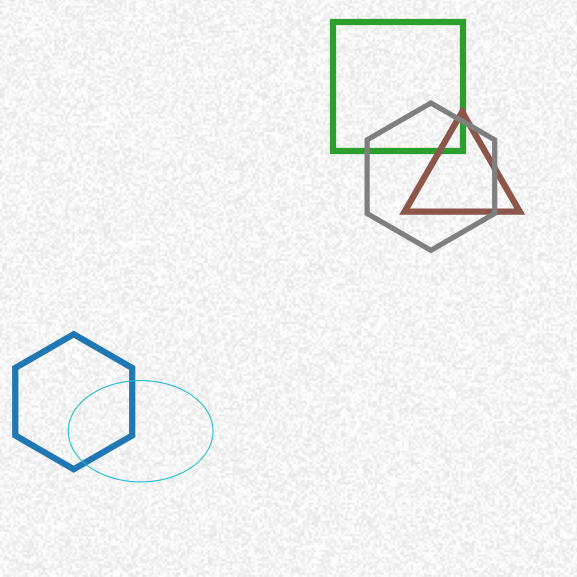[{"shape": "hexagon", "thickness": 3, "radius": 0.58, "center": [0.128, 0.304]}, {"shape": "square", "thickness": 3, "radius": 0.56, "center": [0.689, 0.849]}, {"shape": "triangle", "thickness": 3, "radius": 0.58, "center": [0.8, 0.69]}, {"shape": "hexagon", "thickness": 2.5, "radius": 0.64, "center": [0.746, 0.693]}, {"shape": "oval", "thickness": 0.5, "radius": 0.63, "center": [0.244, 0.252]}]